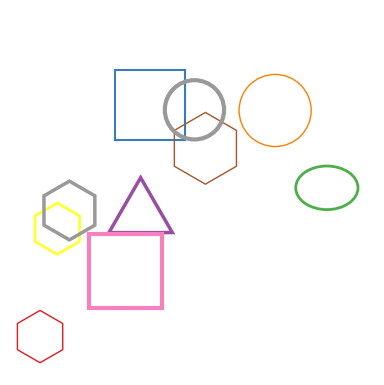[{"shape": "hexagon", "thickness": 1, "radius": 0.34, "center": [0.104, 0.126]}, {"shape": "square", "thickness": 1.5, "radius": 0.46, "center": [0.389, 0.727]}, {"shape": "oval", "thickness": 2, "radius": 0.4, "center": [0.849, 0.512]}, {"shape": "triangle", "thickness": 2.5, "radius": 0.48, "center": [0.365, 0.443]}, {"shape": "circle", "thickness": 1, "radius": 0.47, "center": [0.715, 0.713]}, {"shape": "hexagon", "thickness": 2, "radius": 0.33, "center": [0.149, 0.406]}, {"shape": "hexagon", "thickness": 1, "radius": 0.47, "center": [0.533, 0.615]}, {"shape": "square", "thickness": 3, "radius": 0.48, "center": [0.326, 0.296]}, {"shape": "hexagon", "thickness": 2.5, "radius": 0.38, "center": [0.18, 0.453]}, {"shape": "circle", "thickness": 3, "radius": 0.38, "center": [0.505, 0.715]}]